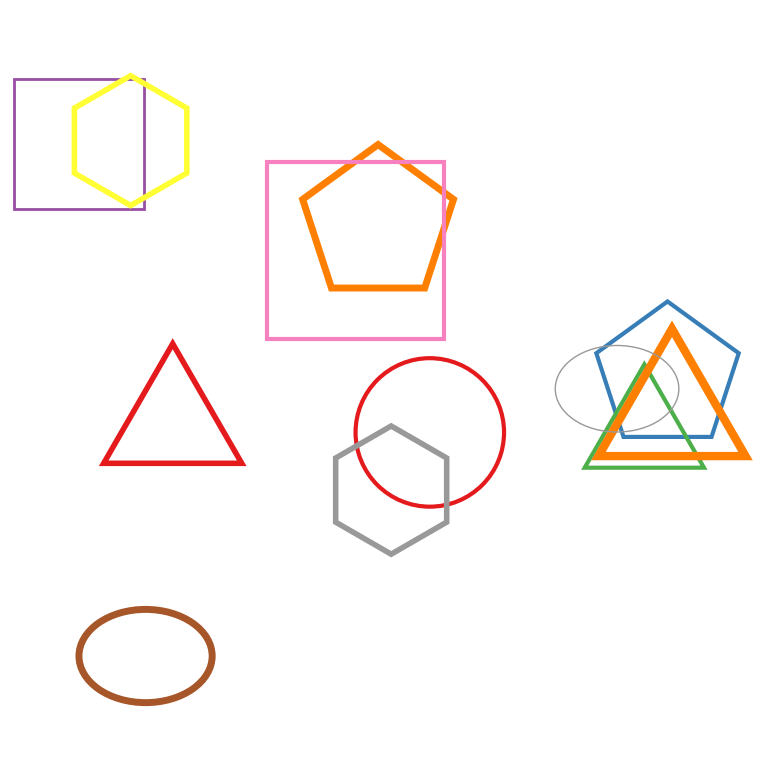[{"shape": "triangle", "thickness": 2, "radius": 0.52, "center": [0.224, 0.45]}, {"shape": "circle", "thickness": 1.5, "radius": 0.48, "center": [0.558, 0.438]}, {"shape": "pentagon", "thickness": 1.5, "radius": 0.49, "center": [0.867, 0.511]}, {"shape": "triangle", "thickness": 1.5, "radius": 0.45, "center": [0.837, 0.437]}, {"shape": "square", "thickness": 1, "radius": 0.42, "center": [0.102, 0.813]}, {"shape": "triangle", "thickness": 3, "radius": 0.55, "center": [0.873, 0.463]}, {"shape": "pentagon", "thickness": 2.5, "radius": 0.51, "center": [0.491, 0.709]}, {"shape": "hexagon", "thickness": 2, "radius": 0.42, "center": [0.17, 0.817]}, {"shape": "oval", "thickness": 2.5, "radius": 0.43, "center": [0.189, 0.148]}, {"shape": "square", "thickness": 1.5, "radius": 0.57, "center": [0.461, 0.675]}, {"shape": "hexagon", "thickness": 2, "radius": 0.42, "center": [0.508, 0.364]}, {"shape": "oval", "thickness": 0.5, "radius": 0.4, "center": [0.801, 0.495]}]